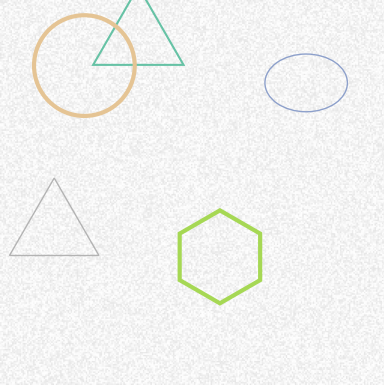[{"shape": "triangle", "thickness": 1.5, "radius": 0.68, "center": [0.359, 0.899]}, {"shape": "oval", "thickness": 1, "radius": 0.54, "center": [0.795, 0.785]}, {"shape": "hexagon", "thickness": 3, "radius": 0.6, "center": [0.571, 0.333]}, {"shape": "circle", "thickness": 3, "radius": 0.65, "center": [0.219, 0.83]}, {"shape": "triangle", "thickness": 1, "radius": 0.67, "center": [0.141, 0.403]}]